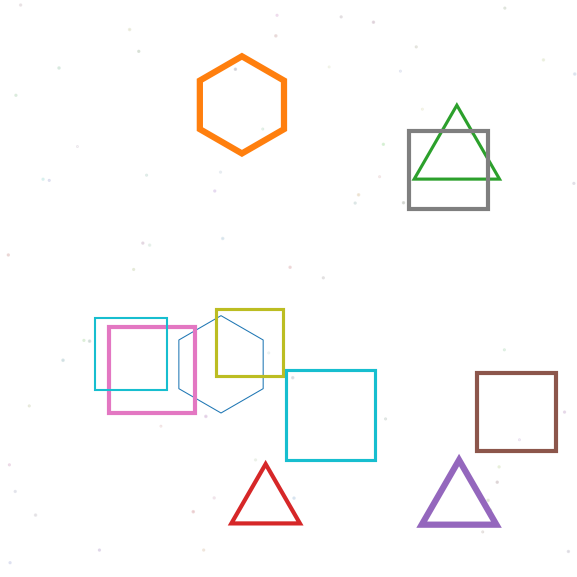[{"shape": "hexagon", "thickness": 0.5, "radius": 0.42, "center": [0.383, 0.368]}, {"shape": "hexagon", "thickness": 3, "radius": 0.42, "center": [0.419, 0.818]}, {"shape": "triangle", "thickness": 1.5, "radius": 0.43, "center": [0.791, 0.732]}, {"shape": "triangle", "thickness": 2, "radius": 0.34, "center": [0.46, 0.127]}, {"shape": "triangle", "thickness": 3, "radius": 0.37, "center": [0.795, 0.128]}, {"shape": "square", "thickness": 2, "radius": 0.34, "center": [0.894, 0.286]}, {"shape": "square", "thickness": 2, "radius": 0.37, "center": [0.263, 0.358]}, {"shape": "square", "thickness": 2, "radius": 0.34, "center": [0.777, 0.705]}, {"shape": "square", "thickness": 1.5, "radius": 0.29, "center": [0.431, 0.406]}, {"shape": "square", "thickness": 1, "radius": 0.31, "center": [0.227, 0.386]}, {"shape": "square", "thickness": 1.5, "radius": 0.39, "center": [0.572, 0.281]}]